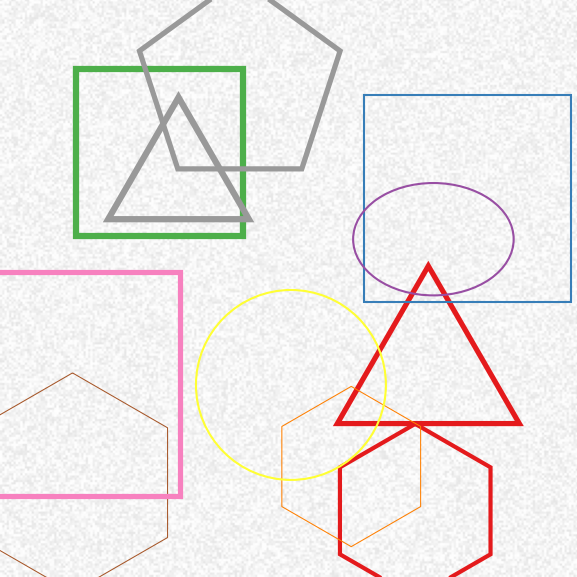[{"shape": "triangle", "thickness": 2.5, "radius": 0.91, "center": [0.742, 0.357]}, {"shape": "hexagon", "thickness": 2, "radius": 0.75, "center": [0.719, 0.115]}, {"shape": "square", "thickness": 1, "radius": 0.9, "center": [0.81, 0.655]}, {"shape": "square", "thickness": 3, "radius": 0.73, "center": [0.276, 0.735]}, {"shape": "oval", "thickness": 1, "radius": 0.69, "center": [0.75, 0.585]}, {"shape": "hexagon", "thickness": 0.5, "radius": 0.69, "center": [0.608, 0.191]}, {"shape": "circle", "thickness": 1, "radius": 0.82, "center": [0.504, 0.333]}, {"shape": "hexagon", "thickness": 0.5, "radius": 0.95, "center": [0.126, 0.163]}, {"shape": "square", "thickness": 2.5, "radius": 0.97, "center": [0.119, 0.334]}, {"shape": "triangle", "thickness": 3, "radius": 0.7, "center": [0.309, 0.69]}, {"shape": "pentagon", "thickness": 2.5, "radius": 0.91, "center": [0.415, 0.854]}]